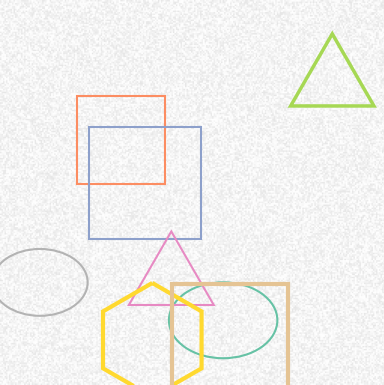[{"shape": "oval", "thickness": 1.5, "radius": 0.7, "center": [0.58, 0.168]}, {"shape": "square", "thickness": 1.5, "radius": 0.57, "center": [0.314, 0.636]}, {"shape": "square", "thickness": 1.5, "radius": 0.73, "center": [0.377, 0.525]}, {"shape": "triangle", "thickness": 1.5, "radius": 0.64, "center": [0.445, 0.272]}, {"shape": "triangle", "thickness": 2.5, "radius": 0.62, "center": [0.863, 0.787]}, {"shape": "hexagon", "thickness": 3, "radius": 0.74, "center": [0.396, 0.117]}, {"shape": "square", "thickness": 3, "radius": 0.75, "center": [0.597, 0.114]}, {"shape": "oval", "thickness": 1.5, "radius": 0.62, "center": [0.104, 0.266]}]